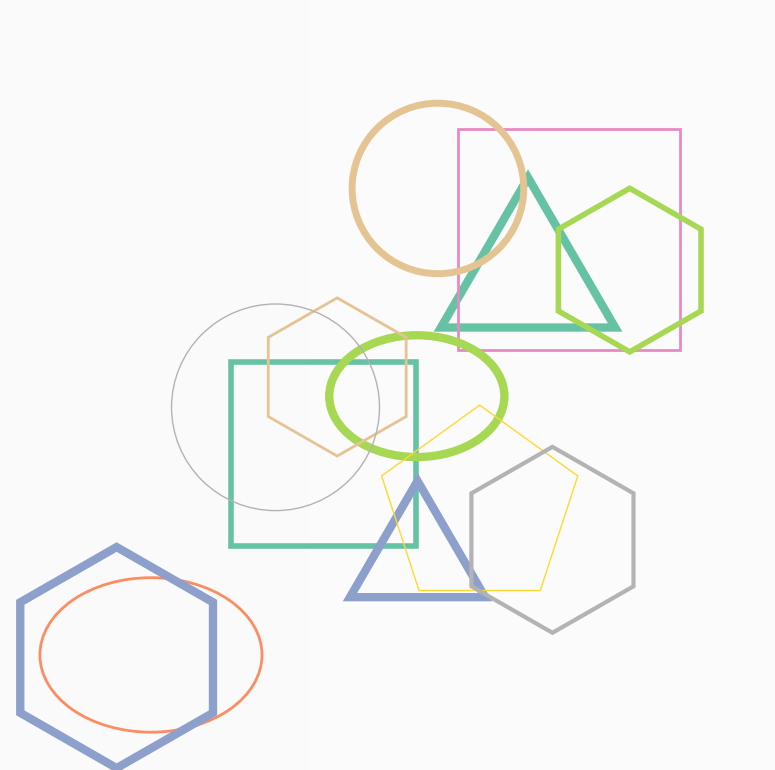[{"shape": "triangle", "thickness": 3, "radius": 0.65, "center": [0.681, 0.64]}, {"shape": "square", "thickness": 2, "radius": 0.6, "center": [0.417, 0.41]}, {"shape": "oval", "thickness": 1, "radius": 0.72, "center": [0.195, 0.149]}, {"shape": "hexagon", "thickness": 3, "radius": 0.72, "center": [0.15, 0.146]}, {"shape": "triangle", "thickness": 3, "radius": 0.5, "center": [0.539, 0.275]}, {"shape": "square", "thickness": 1, "radius": 0.72, "center": [0.734, 0.689]}, {"shape": "oval", "thickness": 3, "radius": 0.56, "center": [0.538, 0.486]}, {"shape": "hexagon", "thickness": 2, "radius": 0.53, "center": [0.813, 0.649]}, {"shape": "pentagon", "thickness": 0.5, "radius": 0.67, "center": [0.619, 0.341]}, {"shape": "circle", "thickness": 2.5, "radius": 0.55, "center": [0.565, 0.755]}, {"shape": "hexagon", "thickness": 1, "radius": 0.51, "center": [0.435, 0.51]}, {"shape": "hexagon", "thickness": 1.5, "radius": 0.6, "center": [0.713, 0.299]}, {"shape": "circle", "thickness": 0.5, "radius": 0.67, "center": [0.356, 0.471]}]